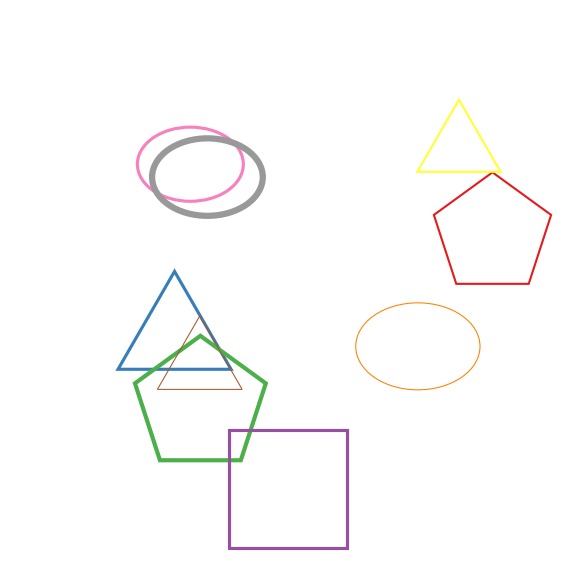[{"shape": "pentagon", "thickness": 1, "radius": 0.53, "center": [0.853, 0.594]}, {"shape": "triangle", "thickness": 1.5, "radius": 0.56, "center": [0.302, 0.416]}, {"shape": "pentagon", "thickness": 2, "radius": 0.6, "center": [0.347, 0.299]}, {"shape": "square", "thickness": 1.5, "radius": 0.51, "center": [0.498, 0.152]}, {"shape": "oval", "thickness": 0.5, "radius": 0.54, "center": [0.724, 0.399]}, {"shape": "triangle", "thickness": 1, "radius": 0.42, "center": [0.795, 0.743]}, {"shape": "triangle", "thickness": 0.5, "radius": 0.42, "center": [0.346, 0.367]}, {"shape": "oval", "thickness": 1.5, "radius": 0.46, "center": [0.33, 0.715]}, {"shape": "oval", "thickness": 3, "radius": 0.48, "center": [0.359, 0.692]}]